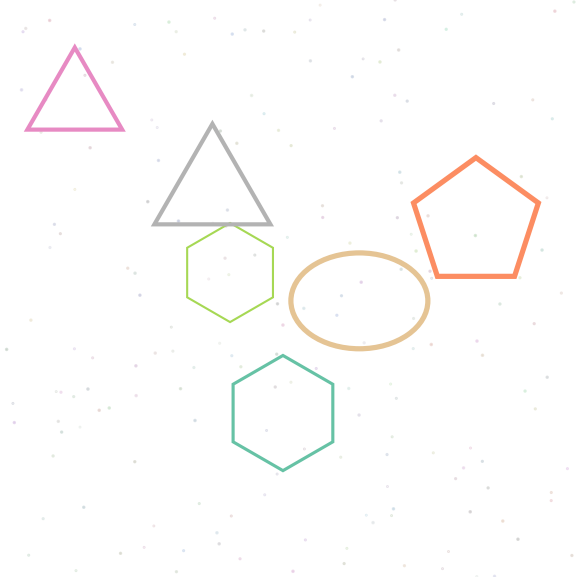[{"shape": "hexagon", "thickness": 1.5, "radius": 0.5, "center": [0.49, 0.284]}, {"shape": "pentagon", "thickness": 2.5, "radius": 0.57, "center": [0.824, 0.613]}, {"shape": "triangle", "thickness": 2, "radius": 0.47, "center": [0.129, 0.822]}, {"shape": "hexagon", "thickness": 1, "radius": 0.43, "center": [0.398, 0.527]}, {"shape": "oval", "thickness": 2.5, "radius": 0.59, "center": [0.622, 0.478]}, {"shape": "triangle", "thickness": 2, "radius": 0.58, "center": [0.368, 0.669]}]